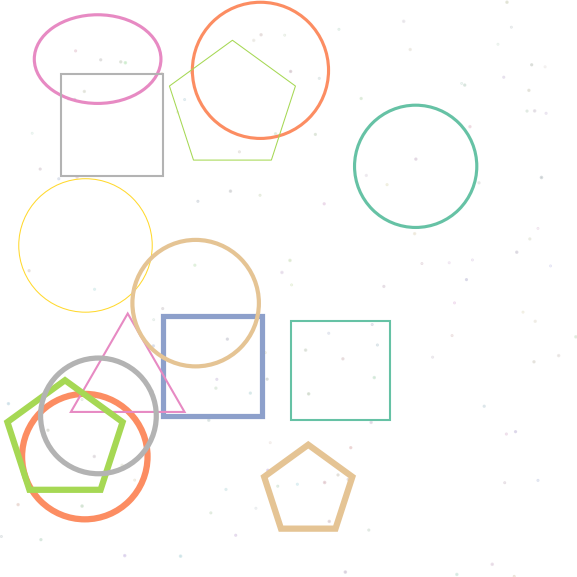[{"shape": "circle", "thickness": 1.5, "radius": 0.53, "center": [0.72, 0.711]}, {"shape": "square", "thickness": 1, "radius": 0.43, "center": [0.59, 0.357]}, {"shape": "circle", "thickness": 1.5, "radius": 0.59, "center": [0.451, 0.877]}, {"shape": "circle", "thickness": 3, "radius": 0.54, "center": [0.147, 0.208]}, {"shape": "square", "thickness": 2.5, "radius": 0.43, "center": [0.368, 0.365]}, {"shape": "oval", "thickness": 1.5, "radius": 0.55, "center": [0.169, 0.897]}, {"shape": "triangle", "thickness": 1, "radius": 0.57, "center": [0.221, 0.343]}, {"shape": "pentagon", "thickness": 0.5, "radius": 0.57, "center": [0.402, 0.815]}, {"shape": "pentagon", "thickness": 3, "radius": 0.52, "center": [0.113, 0.236]}, {"shape": "circle", "thickness": 0.5, "radius": 0.58, "center": [0.148, 0.574]}, {"shape": "pentagon", "thickness": 3, "radius": 0.4, "center": [0.534, 0.149]}, {"shape": "circle", "thickness": 2, "radius": 0.55, "center": [0.339, 0.474]}, {"shape": "circle", "thickness": 2.5, "radius": 0.5, "center": [0.17, 0.279]}, {"shape": "square", "thickness": 1, "radius": 0.44, "center": [0.193, 0.783]}]